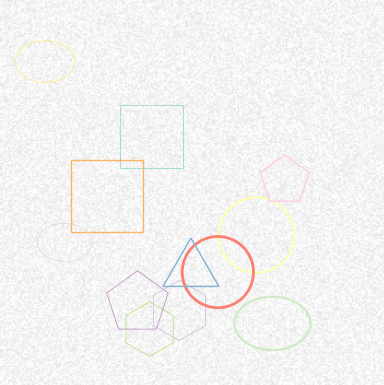[{"shape": "square", "thickness": 0.5, "radius": 0.41, "center": [0.394, 0.645]}, {"shape": "circle", "thickness": 1.5, "radius": 0.49, "center": [0.666, 0.389]}, {"shape": "hexagon", "thickness": 0.5, "radius": 0.39, "center": [0.466, 0.194]}, {"shape": "circle", "thickness": 2, "radius": 0.46, "center": [0.566, 0.293]}, {"shape": "triangle", "thickness": 1, "radius": 0.42, "center": [0.496, 0.298]}, {"shape": "square", "thickness": 1, "radius": 0.47, "center": [0.277, 0.491]}, {"shape": "hexagon", "thickness": 0.5, "radius": 0.35, "center": [0.389, 0.145]}, {"shape": "pentagon", "thickness": 1, "radius": 0.33, "center": [0.739, 0.531]}, {"shape": "oval", "thickness": 0.5, "radius": 0.35, "center": [0.168, 0.37]}, {"shape": "pentagon", "thickness": 0.5, "radius": 0.42, "center": [0.357, 0.213]}, {"shape": "oval", "thickness": 1.5, "radius": 0.49, "center": [0.708, 0.16]}, {"shape": "oval", "thickness": 0.5, "radius": 0.39, "center": [0.117, 0.84]}]